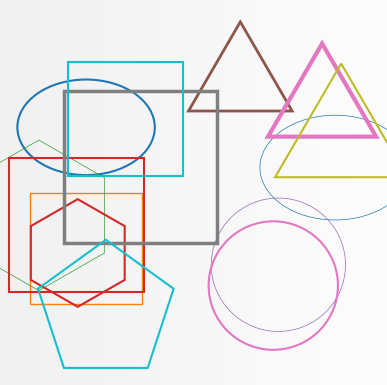[{"shape": "oval", "thickness": 0.5, "radius": 0.97, "center": [0.865, 0.565]}, {"shape": "oval", "thickness": 1.5, "radius": 0.89, "center": [0.222, 0.669]}, {"shape": "square", "thickness": 1, "radius": 0.72, "center": [0.223, 0.355]}, {"shape": "hexagon", "thickness": 0.5, "radius": 0.98, "center": [0.1, 0.441]}, {"shape": "hexagon", "thickness": 1.5, "radius": 0.7, "center": [0.201, 0.343]}, {"shape": "square", "thickness": 1.5, "radius": 0.87, "center": [0.197, 0.415]}, {"shape": "circle", "thickness": 0.5, "radius": 0.87, "center": [0.718, 0.312]}, {"shape": "triangle", "thickness": 2, "radius": 0.77, "center": [0.62, 0.789]}, {"shape": "circle", "thickness": 1.5, "radius": 0.83, "center": [0.705, 0.258]}, {"shape": "triangle", "thickness": 3, "radius": 0.81, "center": [0.831, 0.726]}, {"shape": "square", "thickness": 2.5, "radius": 0.99, "center": [0.362, 0.566]}, {"shape": "triangle", "thickness": 1.5, "radius": 0.98, "center": [0.88, 0.638]}, {"shape": "pentagon", "thickness": 1.5, "radius": 0.92, "center": [0.273, 0.193]}, {"shape": "square", "thickness": 1.5, "radius": 0.74, "center": [0.323, 0.691]}]